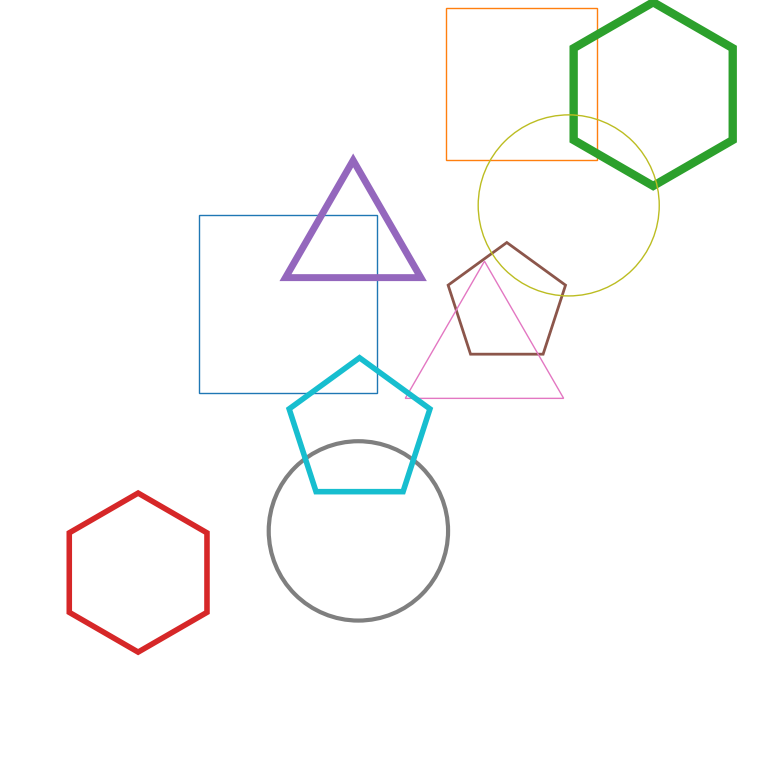[{"shape": "square", "thickness": 0.5, "radius": 0.58, "center": [0.375, 0.605]}, {"shape": "square", "thickness": 0.5, "radius": 0.49, "center": [0.677, 0.891]}, {"shape": "hexagon", "thickness": 3, "radius": 0.6, "center": [0.848, 0.878]}, {"shape": "hexagon", "thickness": 2, "radius": 0.52, "center": [0.179, 0.256]}, {"shape": "triangle", "thickness": 2.5, "radius": 0.51, "center": [0.459, 0.69]}, {"shape": "pentagon", "thickness": 1, "radius": 0.4, "center": [0.658, 0.605]}, {"shape": "triangle", "thickness": 0.5, "radius": 0.59, "center": [0.629, 0.542]}, {"shape": "circle", "thickness": 1.5, "radius": 0.58, "center": [0.465, 0.311]}, {"shape": "circle", "thickness": 0.5, "radius": 0.59, "center": [0.739, 0.733]}, {"shape": "pentagon", "thickness": 2, "radius": 0.48, "center": [0.467, 0.439]}]